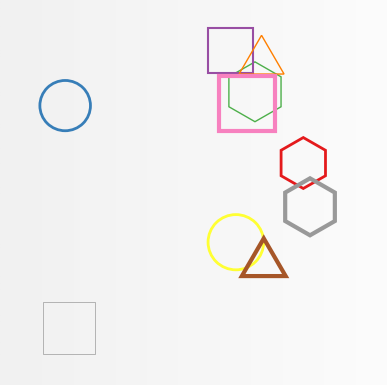[{"shape": "hexagon", "thickness": 2, "radius": 0.33, "center": [0.783, 0.577]}, {"shape": "circle", "thickness": 2, "radius": 0.33, "center": [0.168, 0.726]}, {"shape": "hexagon", "thickness": 1, "radius": 0.39, "center": [0.658, 0.762]}, {"shape": "square", "thickness": 1.5, "radius": 0.29, "center": [0.594, 0.869]}, {"shape": "triangle", "thickness": 1, "radius": 0.34, "center": [0.675, 0.841]}, {"shape": "circle", "thickness": 2, "radius": 0.36, "center": [0.609, 0.371]}, {"shape": "triangle", "thickness": 3, "radius": 0.33, "center": [0.681, 0.316]}, {"shape": "square", "thickness": 3, "radius": 0.36, "center": [0.637, 0.732]}, {"shape": "square", "thickness": 0.5, "radius": 0.34, "center": [0.178, 0.148]}, {"shape": "hexagon", "thickness": 3, "radius": 0.37, "center": [0.8, 0.463]}]